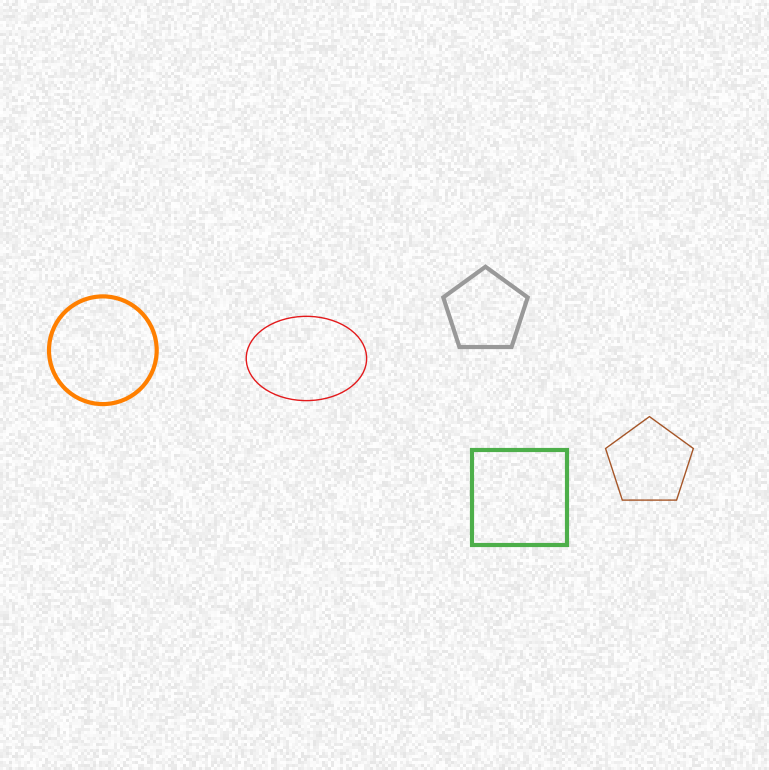[{"shape": "oval", "thickness": 0.5, "radius": 0.39, "center": [0.398, 0.534]}, {"shape": "square", "thickness": 1.5, "radius": 0.31, "center": [0.674, 0.354]}, {"shape": "circle", "thickness": 1.5, "radius": 0.35, "center": [0.134, 0.545]}, {"shape": "pentagon", "thickness": 0.5, "radius": 0.3, "center": [0.843, 0.399]}, {"shape": "pentagon", "thickness": 1.5, "radius": 0.29, "center": [0.63, 0.596]}]